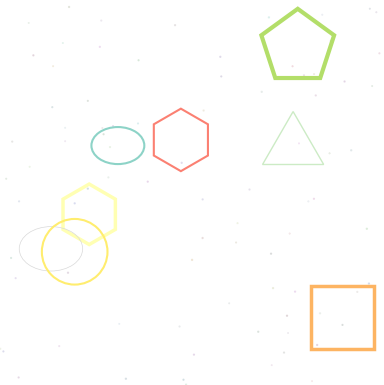[{"shape": "oval", "thickness": 1.5, "radius": 0.34, "center": [0.306, 0.622]}, {"shape": "hexagon", "thickness": 2.5, "radius": 0.39, "center": [0.232, 0.443]}, {"shape": "hexagon", "thickness": 1.5, "radius": 0.41, "center": [0.47, 0.637]}, {"shape": "square", "thickness": 2.5, "radius": 0.41, "center": [0.89, 0.176]}, {"shape": "pentagon", "thickness": 3, "radius": 0.5, "center": [0.773, 0.878]}, {"shape": "oval", "thickness": 0.5, "radius": 0.41, "center": [0.132, 0.354]}, {"shape": "triangle", "thickness": 1, "radius": 0.46, "center": [0.761, 0.619]}, {"shape": "circle", "thickness": 1.5, "radius": 0.43, "center": [0.194, 0.346]}]